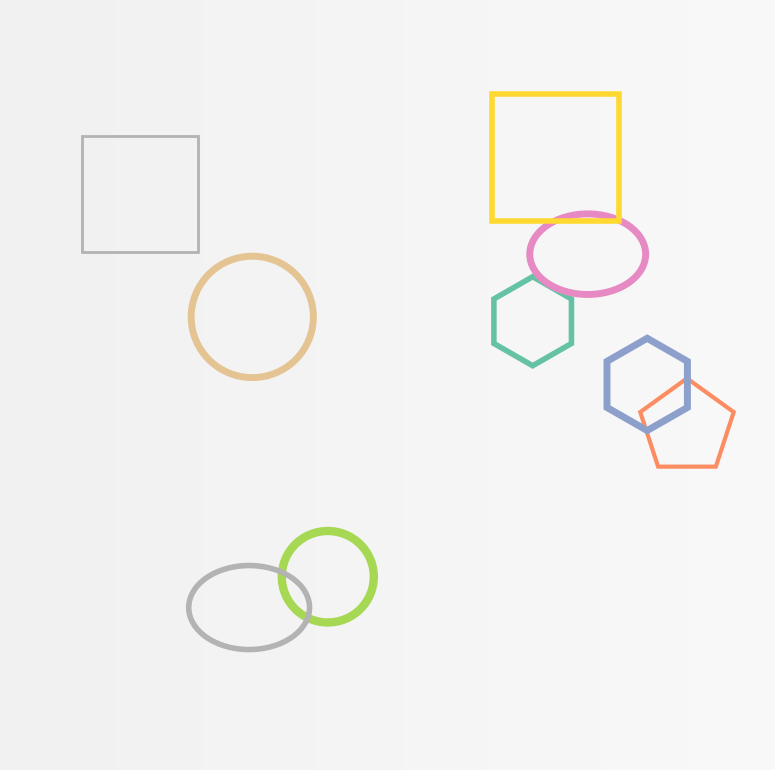[{"shape": "hexagon", "thickness": 2, "radius": 0.29, "center": [0.687, 0.583]}, {"shape": "pentagon", "thickness": 1.5, "radius": 0.32, "center": [0.886, 0.445]}, {"shape": "hexagon", "thickness": 2.5, "radius": 0.3, "center": [0.835, 0.501]}, {"shape": "oval", "thickness": 2.5, "radius": 0.37, "center": [0.758, 0.67]}, {"shape": "circle", "thickness": 3, "radius": 0.3, "center": [0.423, 0.251]}, {"shape": "square", "thickness": 2, "radius": 0.41, "center": [0.716, 0.796]}, {"shape": "circle", "thickness": 2.5, "radius": 0.39, "center": [0.326, 0.588]}, {"shape": "square", "thickness": 1, "radius": 0.38, "center": [0.181, 0.748]}, {"shape": "oval", "thickness": 2, "radius": 0.39, "center": [0.321, 0.211]}]